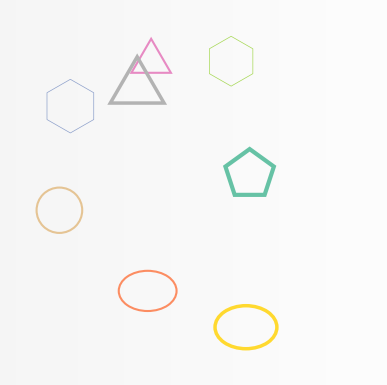[{"shape": "pentagon", "thickness": 3, "radius": 0.33, "center": [0.644, 0.547]}, {"shape": "oval", "thickness": 1.5, "radius": 0.37, "center": [0.381, 0.244]}, {"shape": "hexagon", "thickness": 0.5, "radius": 0.35, "center": [0.182, 0.724]}, {"shape": "triangle", "thickness": 1.5, "radius": 0.29, "center": [0.39, 0.84]}, {"shape": "hexagon", "thickness": 0.5, "radius": 0.32, "center": [0.596, 0.841]}, {"shape": "oval", "thickness": 2.5, "radius": 0.4, "center": [0.635, 0.15]}, {"shape": "circle", "thickness": 1.5, "radius": 0.29, "center": [0.153, 0.454]}, {"shape": "triangle", "thickness": 2.5, "radius": 0.4, "center": [0.354, 0.772]}]